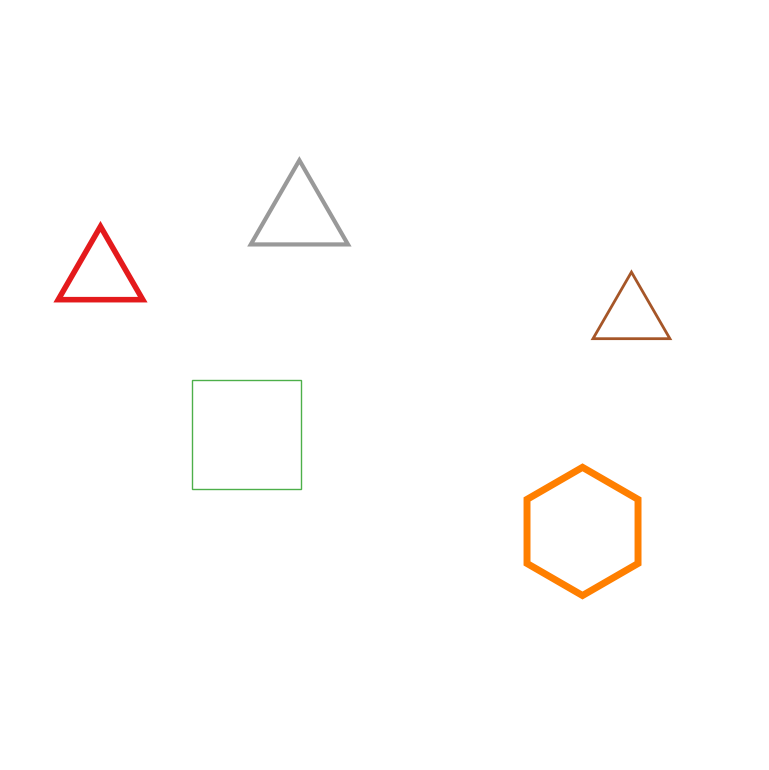[{"shape": "triangle", "thickness": 2, "radius": 0.32, "center": [0.131, 0.643]}, {"shape": "square", "thickness": 0.5, "radius": 0.35, "center": [0.32, 0.435]}, {"shape": "hexagon", "thickness": 2.5, "radius": 0.42, "center": [0.757, 0.31]}, {"shape": "triangle", "thickness": 1, "radius": 0.29, "center": [0.82, 0.589]}, {"shape": "triangle", "thickness": 1.5, "radius": 0.36, "center": [0.389, 0.719]}]